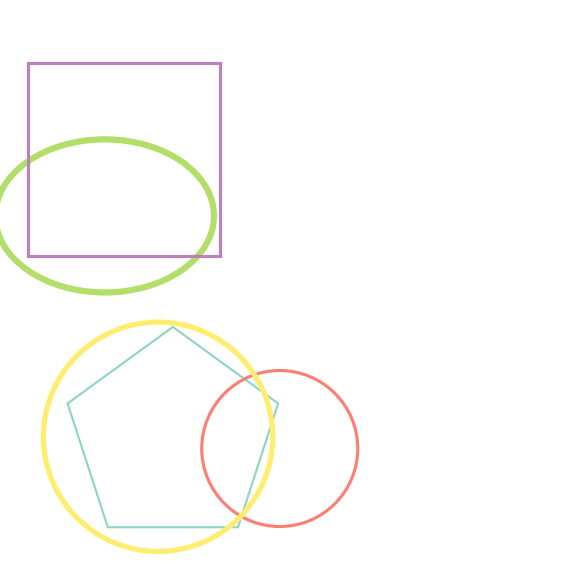[{"shape": "pentagon", "thickness": 1, "radius": 0.96, "center": [0.299, 0.241]}, {"shape": "circle", "thickness": 1.5, "radius": 0.68, "center": [0.484, 0.222]}, {"shape": "oval", "thickness": 3, "radius": 0.95, "center": [0.181, 0.625]}, {"shape": "square", "thickness": 1.5, "radius": 0.83, "center": [0.214, 0.723]}, {"shape": "circle", "thickness": 2.5, "radius": 0.99, "center": [0.274, 0.243]}]